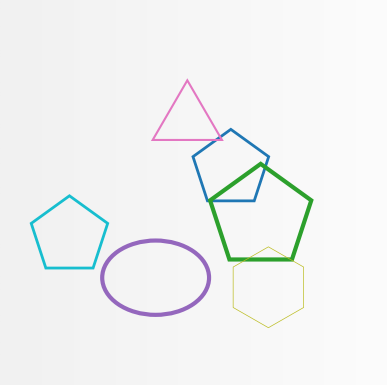[{"shape": "pentagon", "thickness": 2, "radius": 0.51, "center": [0.596, 0.561]}, {"shape": "pentagon", "thickness": 3, "radius": 0.69, "center": [0.673, 0.437]}, {"shape": "oval", "thickness": 3, "radius": 0.69, "center": [0.402, 0.279]}, {"shape": "triangle", "thickness": 1.5, "radius": 0.52, "center": [0.483, 0.688]}, {"shape": "hexagon", "thickness": 0.5, "radius": 0.53, "center": [0.693, 0.254]}, {"shape": "pentagon", "thickness": 2, "radius": 0.52, "center": [0.179, 0.388]}]